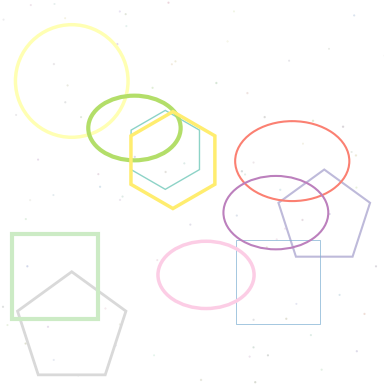[{"shape": "hexagon", "thickness": 1, "radius": 0.51, "center": [0.429, 0.611]}, {"shape": "circle", "thickness": 2.5, "radius": 0.73, "center": [0.186, 0.79]}, {"shape": "pentagon", "thickness": 1.5, "radius": 0.63, "center": [0.842, 0.435]}, {"shape": "oval", "thickness": 1.5, "radius": 0.74, "center": [0.759, 0.582]}, {"shape": "square", "thickness": 0.5, "radius": 0.54, "center": [0.721, 0.267]}, {"shape": "oval", "thickness": 3, "radius": 0.6, "center": [0.349, 0.668]}, {"shape": "oval", "thickness": 2.5, "radius": 0.62, "center": [0.535, 0.286]}, {"shape": "pentagon", "thickness": 2, "radius": 0.74, "center": [0.186, 0.146]}, {"shape": "oval", "thickness": 1.5, "radius": 0.68, "center": [0.717, 0.448]}, {"shape": "square", "thickness": 3, "radius": 0.55, "center": [0.143, 0.283]}, {"shape": "hexagon", "thickness": 2.5, "radius": 0.63, "center": [0.449, 0.584]}]